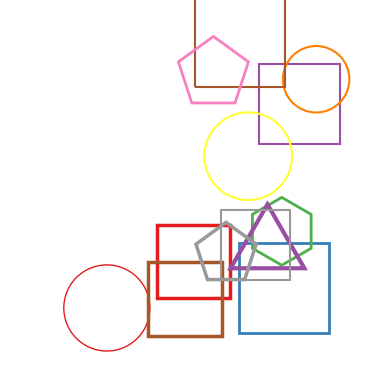[{"shape": "circle", "thickness": 1, "radius": 0.56, "center": [0.278, 0.2]}, {"shape": "square", "thickness": 2.5, "radius": 0.48, "center": [0.503, 0.321]}, {"shape": "square", "thickness": 2, "radius": 0.58, "center": [0.737, 0.252]}, {"shape": "hexagon", "thickness": 2, "radius": 0.44, "center": [0.732, 0.399]}, {"shape": "triangle", "thickness": 3, "radius": 0.55, "center": [0.695, 0.359]}, {"shape": "square", "thickness": 1.5, "radius": 0.52, "center": [0.779, 0.73]}, {"shape": "circle", "thickness": 1.5, "radius": 0.43, "center": [0.821, 0.794]}, {"shape": "circle", "thickness": 1.5, "radius": 0.57, "center": [0.645, 0.594]}, {"shape": "square", "thickness": 2.5, "radius": 0.48, "center": [0.48, 0.224]}, {"shape": "square", "thickness": 1.5, "radius": 0.58, "center": [0.622, 0.891]}, {"shape": "pentagon", "thickness": 2, "radius": 0.48, "center": [0.554, 0.81]}, {"shape": "pentagon", "thickness": 2.5, "radius": 0.41, "center": [0.587, 0.34]}, {"shape": "square", "thickness": 1.5, "radius": 0.45, "center": [0.664, 0.364]}]